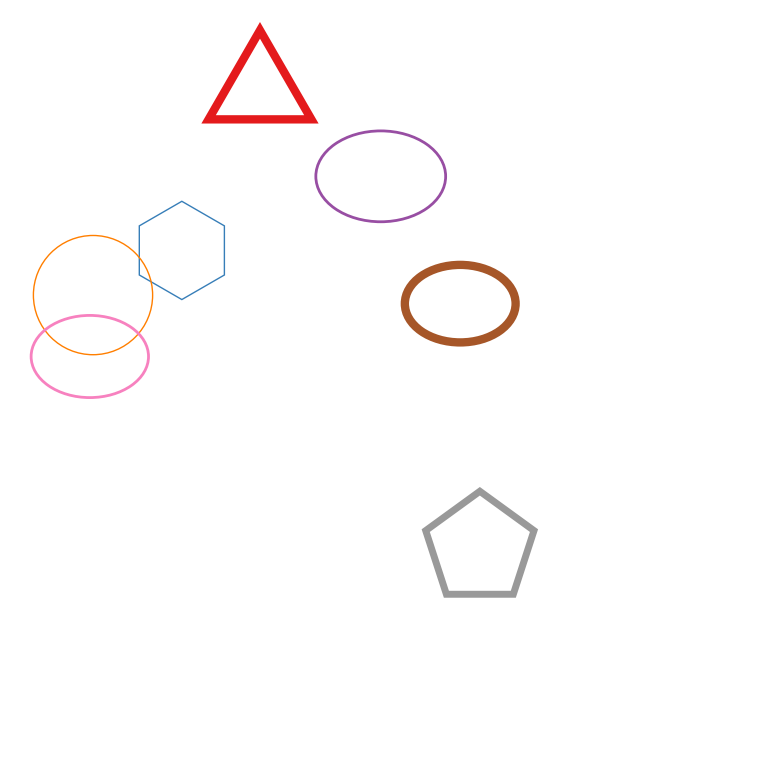[{"shape": "triangle", "thickness": 3, "radius": 0.39, "center": [0.338, 0.884]}, {"shape": "hexagon", "thickness": 0.5, "radius": 0.32, "center": [0.236, 0.675]}, {"shape": "oval", "thickness": 1, "radius": 0.42, "center": [0.494, 0.771]}, {"shape": "circle", "thickness": 0.5, "radius": 0.39, "center": [0.121, 0.617]}, {"shape": "oval", "thickness": 3, "radius": 0.36, "center": [0.598, 0.606]}, {"shape": "oval", "thickness": 1, "radius": 0.38, "center": [0.117, 0.537]}, {"shape": "pentagon", "thickness": 2.5, "radius": 0.37, "center": [0.623, 0.288]}]